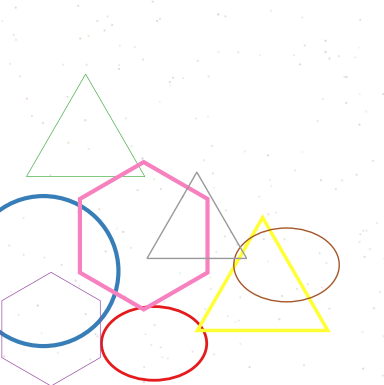[{"shape": "oval", "thickness": 2, "radius": 0.68, "center": [0.4, 0.108]}, {"shape": "circle", "thickness": 3, "radius": 0.97, "center": [0.113, 0.296]}, {"shape": "triangle", "thickness": 0.5, "radius": 0.89, "center": [0.222, 0.63]}, {"shape": "hexagon", "thickness": 0.5, "radius": 0.74, "center": [0.133, 0.145]}, {"shape": "triangle", "thickness": 2.5, "radius": 0.98, "center": [0.682, 0.239]}, {"shape": "oval", "thickness": 1, "radius": 0.68, "center": [0.744, 0.312]}, {"shape": "hexagon", "thickness": 3, "radius": 0.96, "center": [0.373, 0.388]}, {"shape": "triangle", "thickness": 1, "radius": 0.75, "center": [0.511, 0.403]}]